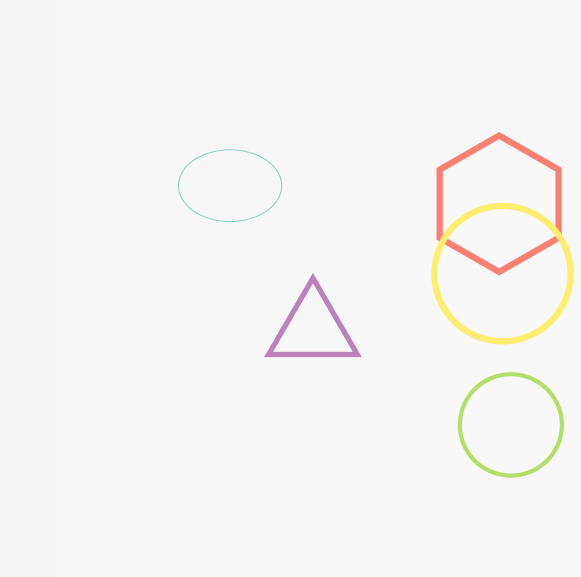[{"shape": "oval", "thickness": 0.5, "radius": 0.44, "center": [0.396, 0.678]}, {"shape": "hexagon", "thickness": 3, "radius": 0.59, "center": [0.859, 0.646]}, {"shape": "circle", "thickness": 2, "radius": 0.44, "center": [0.879, 0.263]}, {"shape": "triangle", "thickness": 2.5, "radius": 0.44, "center": [0.538, 0.429]}, {"shape": "circle", "thickness": 3, "radius": 0.59, "center": [0.865, 0.525]}]